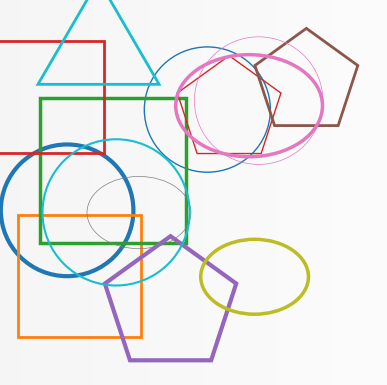[{"shape": "circle", "thickness": 3, "radius": 0.86, "center": [0.173, 0.454]}, {"shape": "circle", "thickness": 1, "radius": 0.81, "center": [0.535, 0.715]}, {"shape": "square", "thickness": 2, "radius": 0.79, "center": [0.206, 0.284]}, {"shape": "square", "thickness": 2.5, "radius": 0.95, "center": [0.291, 0.557]}, {"shape": "pentagon", "thickness": 1, "radius": 0.7, "center": [0.591, 0.715]}, {"shape": "square", "thickness": 2, "radius": 0.73, "center": [0.124, 0.748]}, {"shape": "pentagon", "thickness": 3, "radius": 0.89, "center": [0.44, 0.208]}, {"shape": "pentagon", "thickness": 2, "radius": 0.7, "center": [0.791, 0.787]}, {"shape": "circle", "thickness": 0.5, "radius": 0.83, "center": [0.667, 0.739]}, {"shape": "oval", "thickness": 2.5, "radius": 0.95, "center": [0.643, 0.725]}, {"shape": "oval", "thickness": 0.5, "radius": 0.67, "center": [0.359, 0.448]}, {"shape": "oval", "thickness": 2.5, "radius": 0.69, "center": [0.657, 0.281]}, {"shape": "triangle", "thickness": 2, "radius": 0.9, "center": [0.254, 0.871]}, {"shape": "circle", "thickness": 1.5, "radius": 0.95, "center": [0.3, 0.448]}]